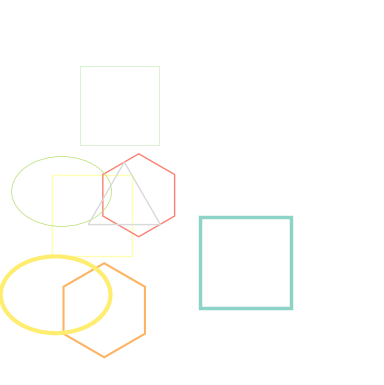[{"shape": "square", "thickness": 2.5, "radius": 0.59, "center": [0.637, 0.318]}, {"shape": "square", "thickness": 1, "radius": 0.52, "center": [0.239, 0.44]}, {"shape": "hexagon", "thickness": 1, "radius": 0.54, "center": [0.36, 0.493]}, {"shape": "hexagon", "thickness": 1.5, "radius": 0.61, "center": [0.271, 0.194]}, {"shape": "oval", "thickness": 0.5, "radius": 0.65, "center": [0.16, 0.503]}, {"shape": "triangle", "thickness": 1, "radius": 0.54, "center": [0.323, 0.471]}, {"shape": "square", "thickness": 0.5, "radius": 0.51, "center": [0.311, 0.726]}, {"shape": "oval", "thickness": 3, "radius": 0.71, "center": [0.145, 0.234]}]